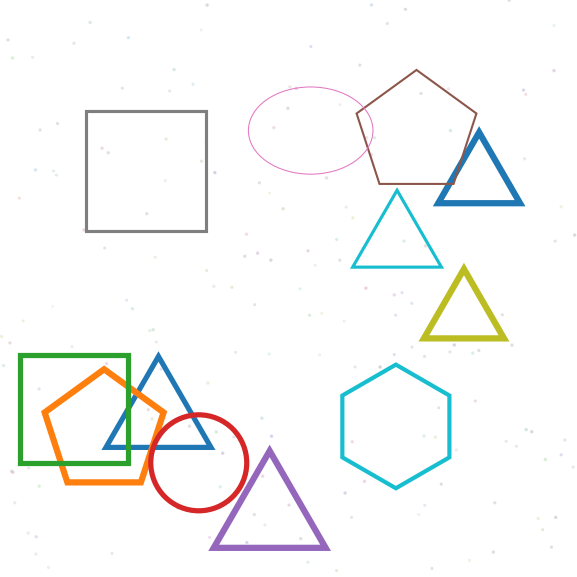[{"shape": "triangle", "thickness": 2.5, "radius": 0.52, "center": [0.274, 0.277]}, {"shape": "triangle", "thickness": 3, "radius": 0.41, "center": [0.83, 0.688]}, {"shape": "pentagon", "thickness": 3, "radius": 0.54, "center": [0.18, 0.251]}, {"shape": "square", "thickness": 2.5, "radius": 0.47, "center": [0.127, 0.291]}, {"shape": "circle", "thickness": 2.5, "radius": 0.42, "center": [0.344, 0.198]}, {"shape": "triangle", "thickness": 3, "radius": 0.56, "center": [0.467, 0.106]}, {"shape": "pentagon", "thickness": 1, "radius": 0.55, "center": [0.721, 0.769]}, {"shape": "oval", "thickness": 0.5, "radius": 0.54, "center": [0.538, 0.773]}, {"shape": "square", "thickness": 1.5, "radius": 0.52, "center": [0.253, 0.703]}, {"shape": "triangle", "thickness": 3, "radius": 0.4, "center": [0.803, 0.453]}, {"shape": "hexagon", "thickness": 2, "radius": 0.54, "center": [0.685, 0.261]}, {"shape": "triangle", "thickness": 1.5, "radius": 0.44, "center": [0.688, 0.581]}]